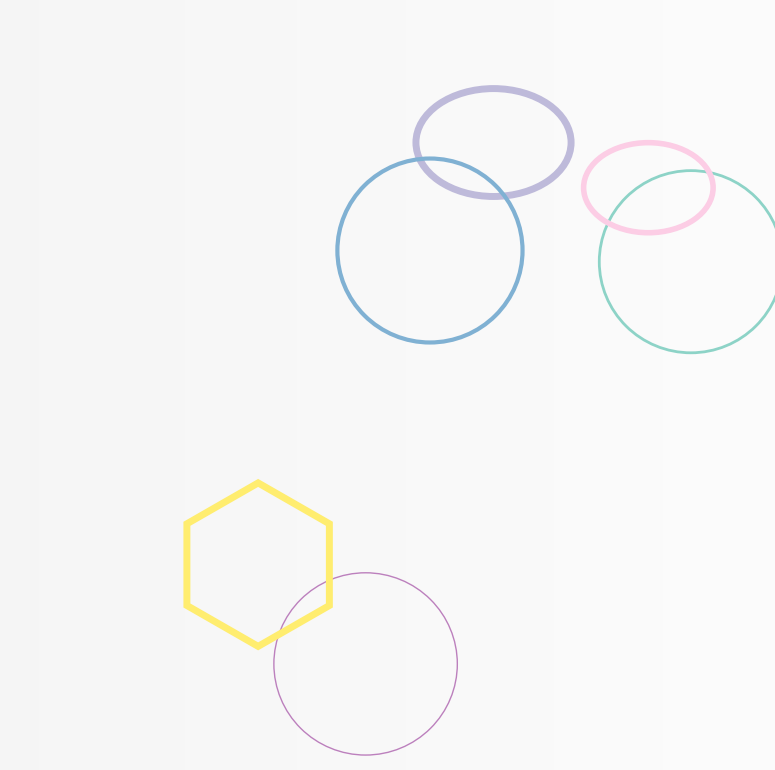[{"shape": "circle", "thickness": 1, "radius": 0.59, "center": [0.892, 0.66]}, {"shape": "oval", "thickness": 2.5, "radius": 0.5, "center": [0.637, 0.815]}, {"shape": "circle", "thickness": 1.5, "radius": 0.6, "center": [0.555, 0.675]}, {"shape": "oval", "thickness": 2, "radius": 0.42, "center": [0.837, 0.756]}, {"shape": "circle", "thickness": 0.5, "radius": 0.59, "center": [0.472, 0.138]}, {"shape": "hexagon", "thickness": 2.5, "radius": 0.53, "center": [0.333, 0.267]}]